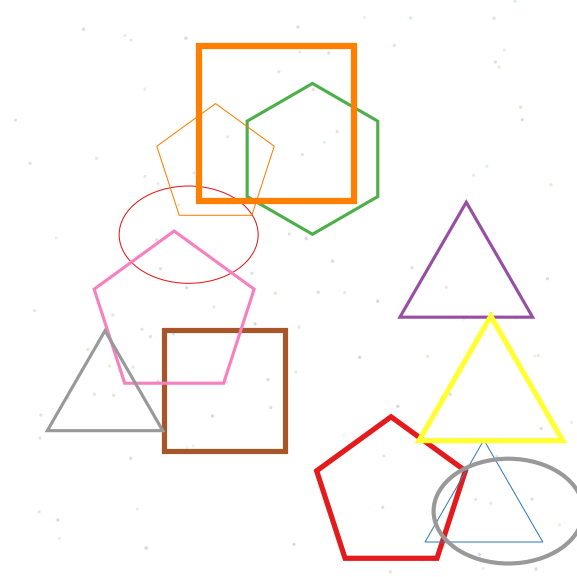[{"shape": "oval", "thickness": 0.5, "radius": 0.6, "center": [0.327, 0.593]}, {"shape": "pentagon", "thickness": 2.5, "radius": 0.68, "center": [0.677, 0.142]}, {"shape": "triangle", "thickness": 0.5, "radius": 0.59, "center": [0.838, 0.119]}, {"shape": "hexagon", "thickness": 1.5, "radius": 0.65, "center": [0.541, 0.724]}, {"shape": "triangle", "thickness": 1.5, "radius": 0.66, "center": [0.807, 0.516]}, {"shape": "square", "thickness": 3, "radius": 0.67, "center": [0.479, 0.785]}, {"shape": "pentagon", "thickness": 0.5, "radius": 0.53, "center": [0.373, 0.713]}, {"shape": "triangle", "thickness": 2.5, "radius": 0.72, "center": [0.85, 0.308]}, {"shape": "square", "thickness": 2.5, "radius": 0.52, "center": [0.389, 0.323]}, {"shape": "pentagon", "thickness": 1.5, "radius": 0.73, "center": [0.302, 0.453]}, {"shape": "triangle", "thickness": 1.5, "radius": 0.58, "center": [0.182, 0.311]}, {"shape": "oval", "thickness": 2, "radius": 0.65, "center": [0.88, 0.114]}]